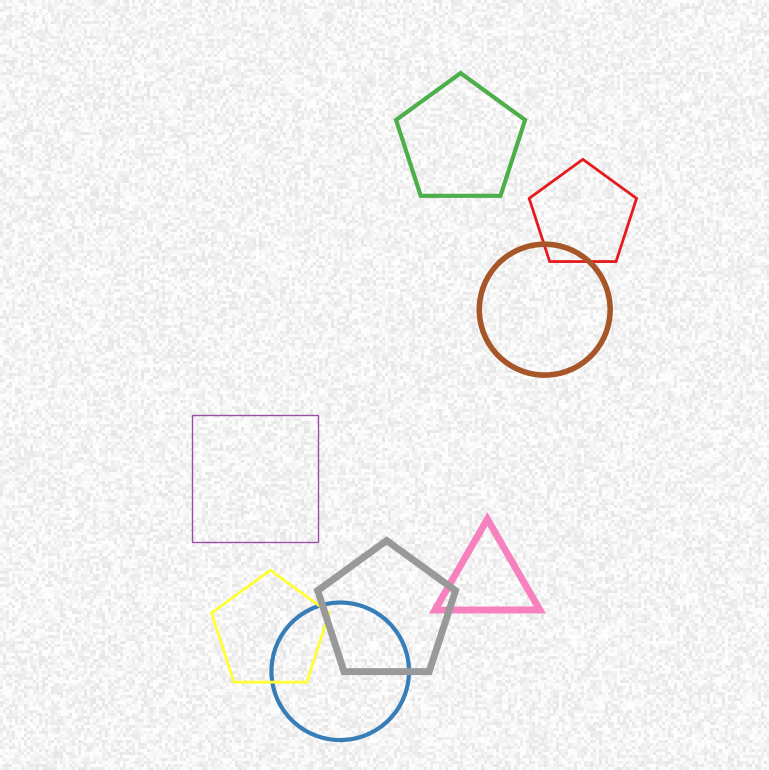[{"shape": "pentagon", "thickness": 1, "radius": 0.37, "center": [0.757, 0.72]}, {"shape": "circle", "thickness": 1.5, "radius": 0.45, "center": [0.442, 0.128]}, {"shape": "pentagon", "thickness": 1.5, "radius": 0.44, "center": [0.598, 0.817]}, {"shape": "square", "thickness": 0.5, "radius": 0.41, "center": [0.331, 0.378]}, {"shape": "pentagon", "thickness": 1, "radius": 0.4, "center": [0.351, 0.179]}, {"shape": "circle", "thickness": 2, "radius": 0.42, "center": [0.707, 0.598]}, {"shape": "triangle", "thickness": 2.5, "radius": 0.39, "center": [0.633, 0.247]}, {"shape": "pentagon", "thickness": 2.5, "radius": 0.47, "center": [0.502, 0.204]}]